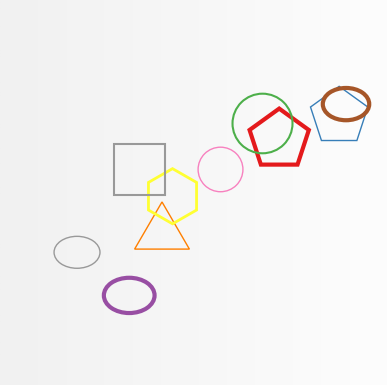[{"shape": "pentagon", "thickness": 3, "radius": 0.4, "center": [0.721, 0.638]}, {"shape": "pentagon", "thickness": 1, "radius": 0.39, "center": [0.875, 0.698]}, {"shape": "circle", "thickness": 1.5, "radius": 0.39, "center": [0.677, 0.679]}, {"shape": "oval", "thickness": 3, "radius": 0.33, "center": [0.333, 0.233]}, {"shape": "triangle", "thickness": 1, "radius": 0.41, "center": [0.418, 0.394]}, {"shape": "hexagon", "thickness": 2, "radius": 0.36, "center": [0.445, 0.49]}, {"shape": "oval", "thickness": 3, "radius": 0.3, "center": [0.893, 0.73]}, {"shape": "circle", "thickness": 1, "radius": 0.29, "center": [0.569, 0.56]}, {"shape": "oval", "thickness": 1, "radius": 0.3, "center": [0.199, 0.345]}, {"shape": "square", "thickness": 1.5, "radius": 0.33, "center": [0.36, 0.559]}]